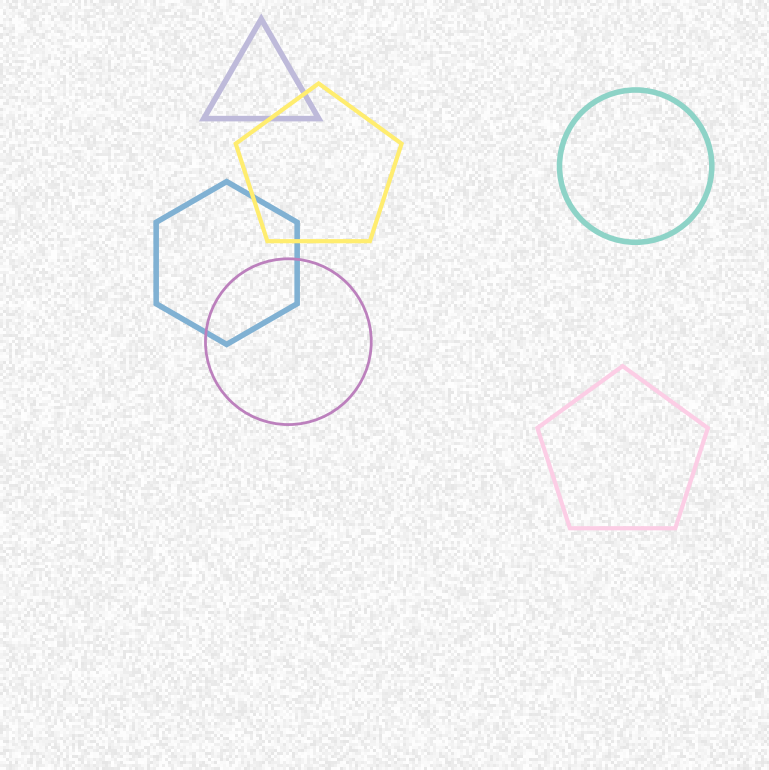[{"shape": "circle", "thickness": 2, "radius": 0.49, "center": [0.826, 0.784]}, {"shape": "triangle", "thickness": 2, "radius": 0.43, "center": [0.339, 0.889]}, {"shape": "hexagon", "thickness": 2, "radius": 0.53, "center": [0.294, 0.658]}, {"shape": "pentagon", "thickness": 1.5, "radius": 0.58, "center": [0.809, 0.408]}, {"shape": "circle", "thickness": 1, "radius": 0.54, "center": [0.374, 0.556]}, {"shape": "pentagon", "thickness": 1.5, "radius": 0.57, "center": [0.414, 0.778]}]